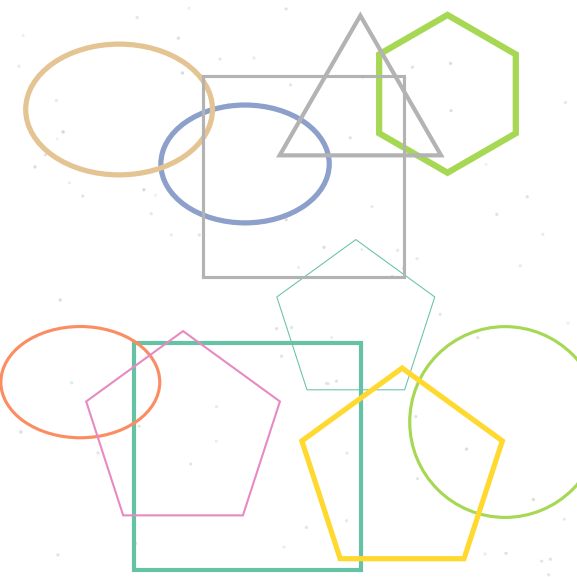[{"shape": "square", "thickness": 2, "radius": 0.98, "center": [0.429, 0.208]}, {"shape": "pentagon", "thickness": 0.5, "radius": 0.72, "center": [0.616, 0.44]}, {"shape": "oval", "thickness": 1.5, "radius": 0.69, "center": [0.139, 0.337]}, {"shape": "oval", "thickness": 2.5, "radius": 0.73, "center": [0.424, 0.715]}, {"shape": "pentagon", "thickness": 1, "radius": 0.88, "center": [0.317, 0.249]}, {"shape": "hexagon", "thickness": 3, "radius": 0.68, "center": [0.775, 0.837]}, {"shape": "circle", "thickness": 1.5, "radius": 0.83, "center": [0.875, 0.268]}, {"shape": "pentagon", "thickness": 2.5, "radius": 0.91, "center": [0.696, 0.179]}, {"shape": "oval", "thickness": 2.5, "radius": 0.81, "center": [0.206, 0.81]}, {"shape": "square", "thickness": 1.5, "radius": 0.87, "center": [0.525, 0.694]}, {"shape": "triangle", "thickness": 2, "radius": 0.81, "center": [0.624, 0.811]}]